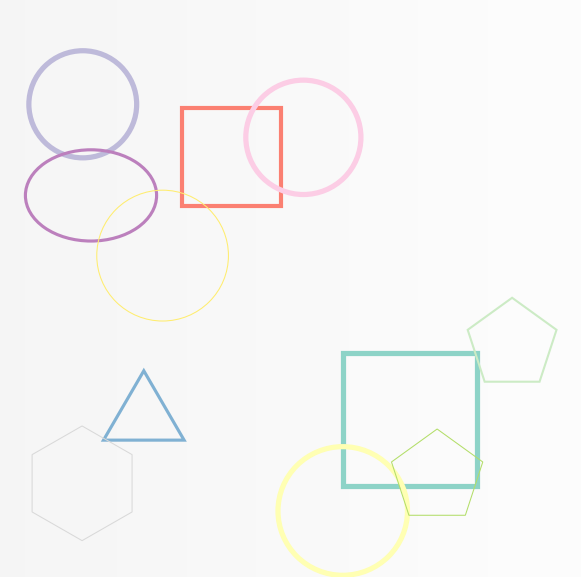[{"shape": "square", "thickness": 2.5, "radius": 0.57, "center": [0.705, 0.272]}, {"shape": "circle", "thickness": 2.5, "radius": 0.56, "center": [0.59, 0.114]}, {"shape": "circle", "thickness": 2.5, "radius": 0.46, "center": [0.142, 0.819]}, {"shape": "square", "thickness": 2, "radius": 0.43, "center": [0.399, 0.727]}, {"shape": "triangle", "thickness": 1.5, "radius": 0.4, "center": [0.247, 0.277]}, {"shape": "pentagon", "thickness": 0.5, "radius": 0.41, "center": [0.752, 0.174]}, {"shape": "circle", "thickness": 2.5, "radius": 0.5, "center": [0.522, 0.761]}, {"shape": "hexagon", "thickness": 0.5, "radius": 0.5, "center": [0.141, 0.162]}, {"shape": "oval", "thickness": 1.5, "radius": 0.56, "center": [0.157, 0.661]}, {"shape": "pentagon", "thickness": 1, "radius": 0.4, "center": [0.881, 0.403]}, {"shape": "circle", "thickness": 0.5, "radius": 0.57, "center": [0.28, 0.557]}]